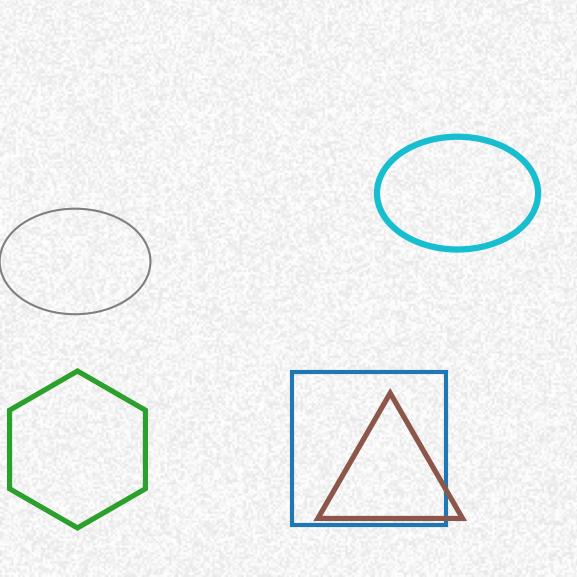[{"shape": "square", "thickness": 2, "radius": 0.67, "center": [0.639, 0.222]}, {"shape": "hexagon", "thickness": 2.5, "radius": 0.68, "center": [0.134, 0.221]}, {"shape": "triangle", "thickness": 2.5, "radius": 0.72, "center": [0.676, 0.174]}, {"shape": "oval", "thickness": 1, "radius": 0.65, "center": [0.13, 0.546]}, {"shape": "oval", "thickness": 3, "radius": 0.7, "center": [0.792, 0.665]}]